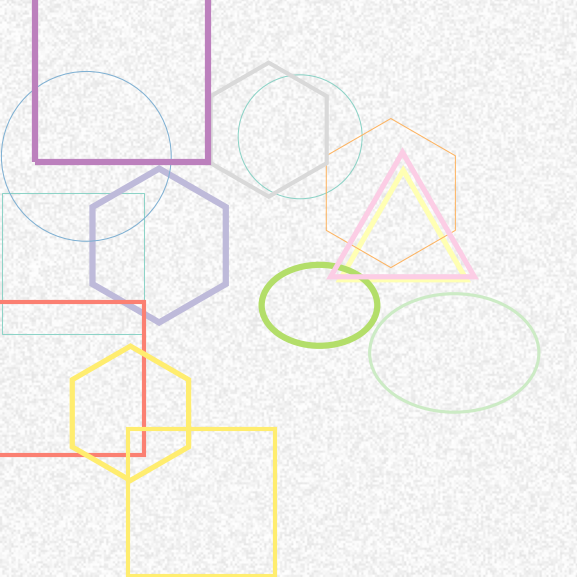[{"shape": "circle", "thickness": 0.5, "radius": 0.54, "center": [0.52, 0.762]}, {"shape": "square", "thickness": 0.5, "radius": 0.61, "center": [0.126, 0.543]}, {"shape": "triangle", "thickness": 2.5, "radius": 0.63, "center": [0.698, 0.578]}, {"shape": "hexagon", "thickness": 3, "radius": 0.67, "center": [0.276, 0.574]}, {"shape": "square", "thickness": 2, "radius": 0.66, "center": [0.117, 0.344]}, {"shape": "circle", "thickness": 0.5, "radius": 0.74, "center": [0.149, 0.728]}, {"shape": "hexagon", "thickness": 0.5, "radius": 0.65, "center": [0.677, 0.665]}, {"shape": "oval", "thickness": 3, "radius": 0.5, "center": [0.553, 0.47]}, {"shape": "triangle", "thickness": 2.5, "radius": 0.72, "center": [0.697, 0.592]}, {"shape": "hexagon", "thickness": 2, "radius": 0.58, "center": [0.465, 0.775]}, {"shape": "square", "thickness": 3, "radius": 0.75, "center": [0.211, 0.868]}, {"shape": "oval", "thickness": 1.5, "radius": 0.73, "center": [0.787, 0.388]}, {"shape": "square", "thickness": 2, "radius": 0.64, "center": [0.349, 0.129]}, {"shape": "hexagon", "thickness": 2.5, "radius": 0.58, "center": [0.226, 0.283]}]